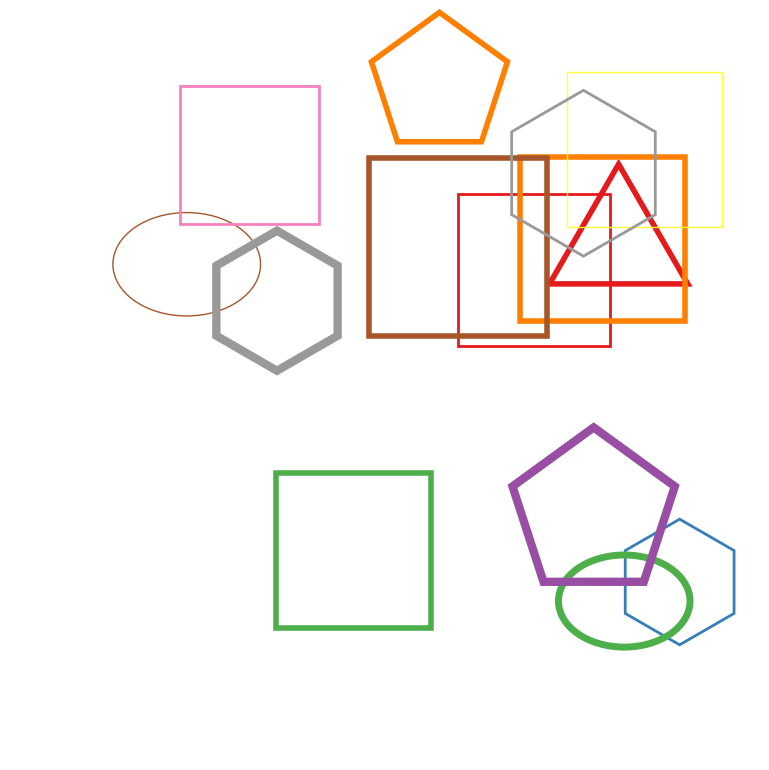[{"shape": "square", "thickness": 1, "radius": 0.49, "center": [0.694, 0.649]}, {"shape": "triangle", "thickness": 2, "radius": 0.52, "center": [0.803, 0.683]}, {"shape": "hexagon", "thickness": 1, "radius": 0.41, "center": [0.883, 0.244]}, {"shape": "oval", "thickness": 2.5, "radius": 0.43, "center": [0.811, 0.219]}, {"shape": "square", "thickness": 2, "radius": 0.5, "center": [0.459, 0.285]}, {"shape": "pentagon", "thickness": 3, "radius": 0.55, "center": [0.771, 0.334]}, {"shape": "pentagon", "thickness": 2, "radius": 0.46, "center": [0.571, 0.891]}, {"shape": "square", "thickness": 2, "radius": 0.53, "center": [0.783, 0.689]}, {"shape": "square", "thickness": 0.5, "radius": 0.5, "center": [0.837, 0.806]}, {"shape": "oval", "thickness": 0.5, "radius": 0.48, "center": [0.243, 0.657]}, {"shape": "square", "thickness": 2, "radius": 0.58, "center": [0.595, 0.679]}, {"shape": "square", "thickness": 1, "radius": 0.45, "center": [0.324, 0.799]}, {"shape": "hexagon", "thickness": 3, "radius": 0.45, "center": [0.36, 0.609]}, {"shape": "hexagon", "thickness": 1, "radius": 0.54, "center": [0.758, 0.775]}]